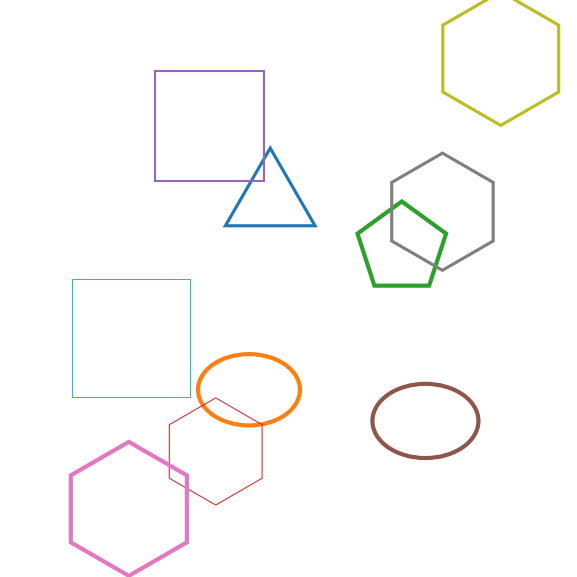[{"shape": "triangle", "thickness": 1.5, "radius": 0.45, "center": [0.468, 0.653]}, {"shape": "oval", "thickness": 2, "radius": 0.44, "center": [0.431, 0.324]}, {"shape": "pentagon", "thickness": 2, "radius": 0.4, "center": [0.696, 0.57]}, {"shape": "hexagon", "thickness": 0.5, "radius": 0.46, "center": [0.374, 0.217]}, {"shape": "square", "thickness": 1, "radius": 0.47, "center": [0.363, 0.781]}, {"shape": "oval", "thickness": 2, "radius": 0.46, "center": [0.737, 0.27]}, {"shape": "hexagon", "thickness": 2, "radius": 0.58, "center": [0.223, 0.118]}, {"shape": "hexagon", "thickness": 1.5, "radius": 0.51, "center": [0.766, 0.633]}, {"shape": "hexagon", "thickness": 1.5, "radius": 0.58, "center": [0.867, 0.898]}, {"shape": "square", "thickness": 0.5, "radius": 0.51, "center": [0.227, 0.414]}]